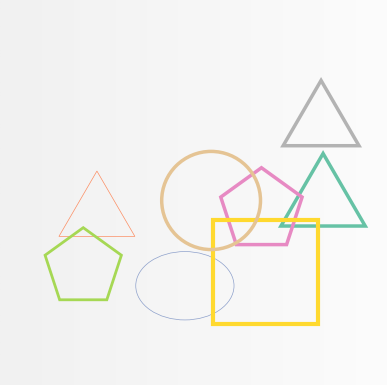[{"shape": "triangle", "thickness": 2.5, "radius": 0.63, "center": [0.834, 0.476]}, {"shape": "triangle", "thickness": 0.5, "radius": 0.57, "center": [0.25, 0.443]}, {"shape": "oval", "thickness": 0.5, "radius": 0.63, "center": [0.477, 0.258]}, {"shape": "pentagon", "thickness": 2.5, "radius": 0.55, "center": [0.675, 0.454]}, {"shape": "pentagon", "thickness": 2, "radius": 0.52, "center": [0.215, 0.305]}, {"shape": "square", "thickness": 3, "radius": 0.68, "center": [0.686, 0.294]}, {"shape": "circle", "thickness": 2.5, "radius": 0.64, "center": [0.545, 0.479]}, {"shape": "triangle", "thickness": 2.5, "radius": 0.56, "center": [0.829, 0.678]}]